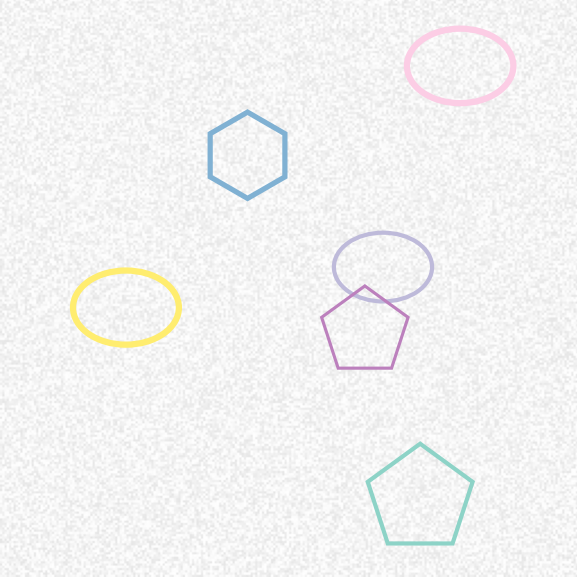[{"shape": "pentagon", "thickness": 2, "radius": 0.48, "center": [0.728, 0.135]}, {"shape": "oval", "thickness": 2, "radius": 0.43, "center": [0.663, 0.537]}, {"shape": "hexagon", "thickness": 2.5, "radius": 0.37, "center": [0.429, 0.73]}, {"shape": "oval", "thickness": 3, "radius": 0.46, "center": [0.797, 0.885]}, {"shape": "pentagon", "thickness": 1.5, "radius": 0.39, "center": [0.632, 0.425]}, {"shape": "oval", "thickness": 3, "radius": 0.46, "center": [0.218, 0.467]}]